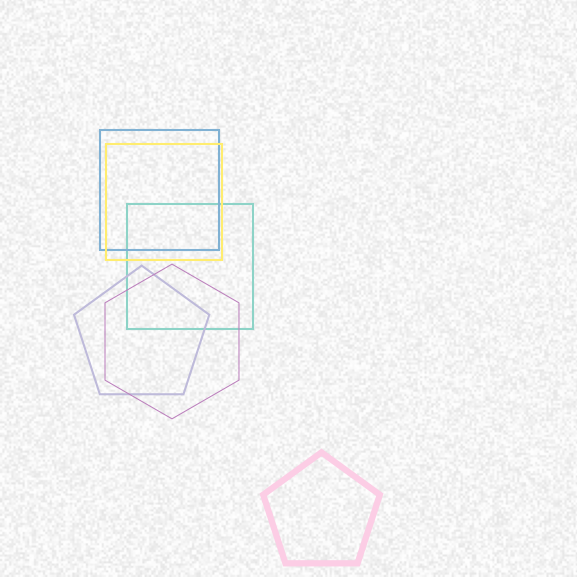[{"shape": "square", "thickness": 1, "radius": 0.54, "center": [0.329, 0.538]}, {"shape": "pentagon", "thickness": 1, "radius": 0.62, "center": [0.245, 0.416]}, {"shape": "square", "thickness": 1, "radius": 0.52, "center": [0.277, 0.67]}, {"shape": "pentagon", "thickness": 3, "radius": 0.53, "center": [0.557, 0.11]}, {"shape": "hexagon", "thickness": 0.5, "radius": 0.67, "center": [0.298, 0.408]}, {"shape": "square", "thickness": 1, "radius": 0.5, "center": [0.284, 0.649]}]